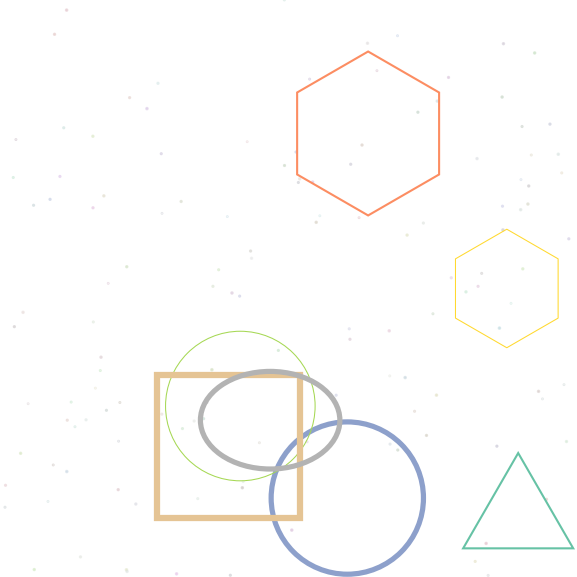[{"shape": "triangle", "thickness": 1, "radius": 0.55, "center": [0.897, 0.105]}, {"shape": "hexagon", "thickness": 1, "radius": 0.71, "center": [0.637, 0.768]}, {"shape": "circle", "thickness": 2.5, "radius": 0.66, "center": [0.601, 0.137]}, {"shape": "circle", "thickness": 0.5, "radius": 0.65, "center": [0.416, 0.296]}, {"shape": "hexagon", "thickness": 0.5, "radius": 0.51, "center": [0.878, 0.5]}, {"shape": "square", "thickness": 3, "radius": 0.62, "center": [0.395, 0.226]}, {"shape": "oval", "thickness": 2.5, "radius": 0.6, "center": [0.468, 0.271]}]